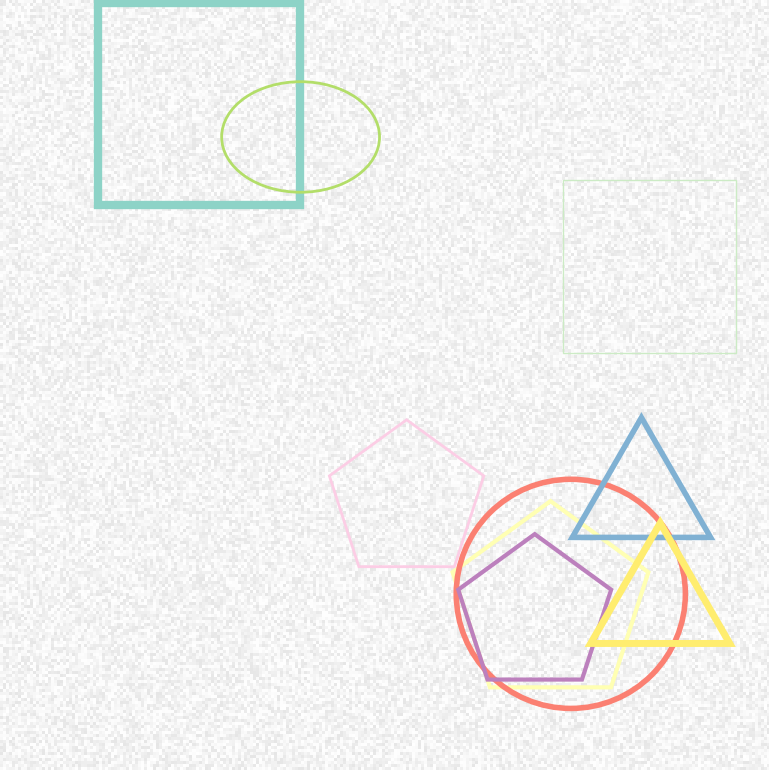[{"shape": "square", "thickness": 3, "radius": 0.66, "center": [0.259, 0.864]}, {"shape": "pentagon", "thickness": 1.5, "radius": 0.67, "center": [0.715, 0.216]}, {"shape": "circle", "thickness": 2, "radius": 0.74, "center": [0.741, 0.229]}, {"shape": "triangle", "thickness": 2, "radius": 0.52, "center": [0.833, 0.354]}, {"shape": "oval", "thickness": 1, "radius": 0.51, "center": [0.39, 0.822]}, {"shape": "pentagon", "thickness": 1, "radius": 0.53, "center": [0.528, 0.349]}, {"shape": "pentagon", "thickness": 1.5, "radius": 0.52, "center": [0.694, 0.202]}, {"shape": "square", "thickness": 0.5, "radius": 0.56, "center": [0.844, 0.654]}, {"shape": "triangle", "thickness": 2.5, "radius": 0.52, "center": [0.857, 0.216]}]